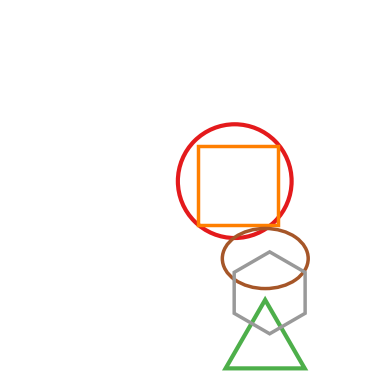[{"shape": "circle", "thickness": 3, "radius": 0.74, "center": [0.61, 0.529]}, {"shape": "triangle", "thickness": 3, "radius": 0.59, "center": [0.689, 0.102]}, {"shape": "square", "thickness": 2.5, "radius": 0.52, "center": [0.618, 0.518]}, {"shape": "oval", "thickness": 2.5, "radius": 0.56, "center": [0.689, 0.329]}, {"shape": "hexagon", "thickness": 2.5, "radius": 0.53, "center": [0.7, 0.239]}]